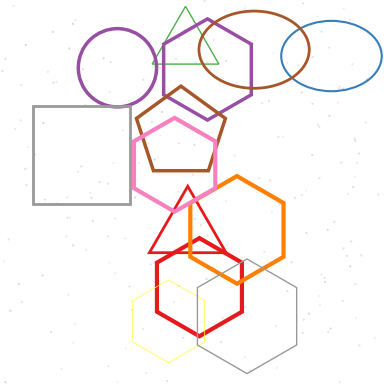[{"shape": "triangle", "thickness": 2, "radius": 0.58, "center": [0.488, 0.401]}, {"shape": "hexagon", "thickness": 3, "radius": 0.64, "center": [0.518, 0.254]}, {"shape": "oval", "thickness": 1.5, "radius": 0.65, "center": [0.861, 0.854]}, {"shape": "triangle", "thickness": 1, "radius": 0.5, "center": [0.482, 0.884]}, {"shape": "hexagon", "thickness": 2.5, "radius": 0.66, "center": [0.539, 0.82]}, {"shape": "circle", "thickness": 2.5, "radius": 0.51, "center": [0.305, 0.824]}, {"shape": "hexagon", "thickness": 3, "radius": 0.7, "center": [0.615, 0.403]}, {"shape": "hexagon", "thickness": 0.5, "radius": 0.54, "center": [0.438, 0.165]}, {"shape": "oval", "thickness": 2, "radius": 0.72, "center": [0.66, 0.871]}, {"shape": "pentagon", "thickness": 2.5, "radius": 0.61, "center": [0.47, 0.655]}, {"shape": "hexagon", "thickness": 3, "radius": 0.61, "center": [0.454, 0.572]}, {"shape": "square", "thickness": 2, "radius": 0.64, "center": [0.212, 0.597]}, {"shape": "hexagon", "thickness": 1, "radius": 0.74, "center": [0.642, 0.178]}]